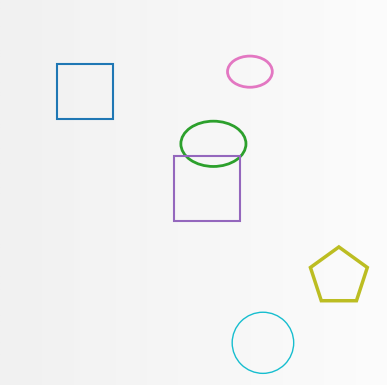[{"shape": "square", "thickness": 1.5, "radius": 0.36, "center": [0.22, 0.763]}, {"shape": "oval", "thickness": 2, "radius": 0.42, "center": [0.551, 0.626]}, {"shape": "square", "thickness": 1.5, "radius": 0.42, "center": [0.534, 0.511]}, {"shape": "oval", "thickness": 2, "radius": 0.29, "center": [0.645, 0.814]}, {"shape": "pentagon", "thickness": 2.5, "radius": 0.39, "center": [0.875, 0.281]}, {"shape": "circle", "thickness": 1, "radius": 0.4, "center": [0.679, 0.11]}]